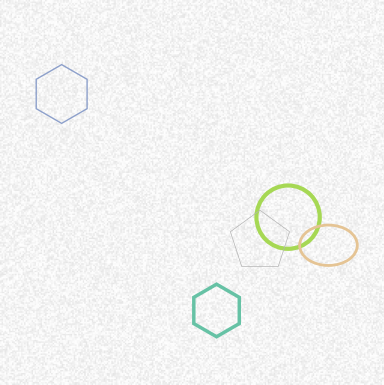[{"shape": "hexagon", "thickness": 2.5, "radius": 0.34, "center": [0.562, 0.194]}, {"shape": "hexagon", "thickness": 1, "radius": 0.38, "center": [0.16, 0.756]}, {"shape": "circle", "thickness": 3, "radius": 0.41, "center": [0.748, 0.436]}, {"shape": "oval", "thickness": 2, "radius": 0.37, "center": [0.853, 0.363]}, {"shape": "pentagon", "thickness": 0.5, "radius": 0.4, "center": [0.675, 0.373]}]